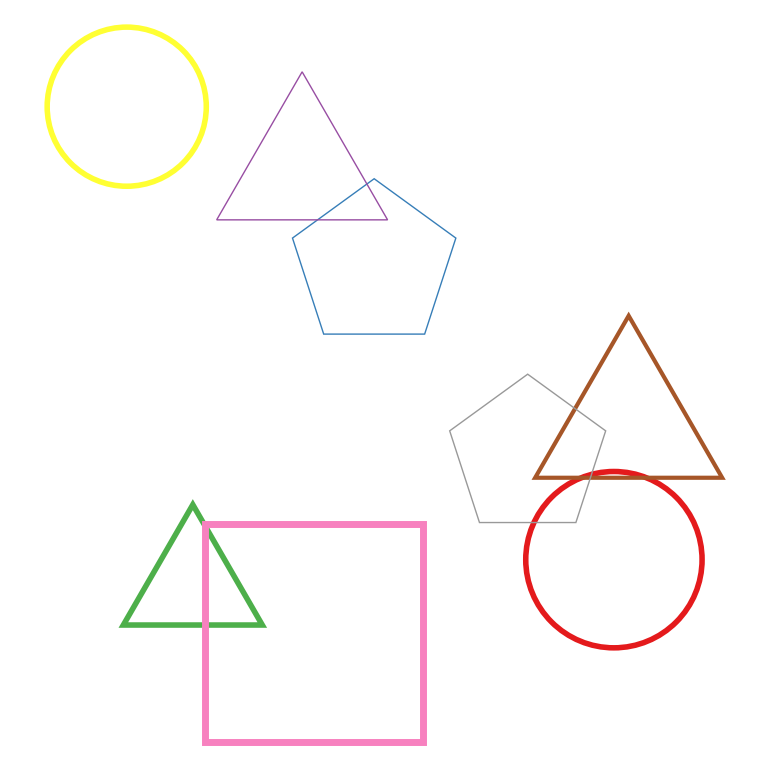[{"shape": "circle", "thickness": 2, "radius": 0.57, "center": [0.797, 0.273]}, {"shape": "pentagon", "thickness": 0.5, "radius": 0.56, "center": [0.486, 0.656]}, {"shape": "triangle", "thickness": 2, "radius": 0.52, "center": [0.25, 0.24]}, {"shape": "triangle", "thickness": 0.5, "radius": 0.64, "center": [0.392, 0.779]}, {"shape": "circle", "thickness": 2, "radius": 0.52, "center": [0.165, 0.861]}, {"shape": "triangle", "thickness": 1.5, "radius": 0.7, "center": [0.816, 0.45]}, {"shape": "square", "thickness": 2.5, "radius": 0.71, "center": [0.408, 0.178]}, {"shape": "pentagon", "thickness": 0.5, "radius": 0.53, "center": [0.685, 0.408]}]